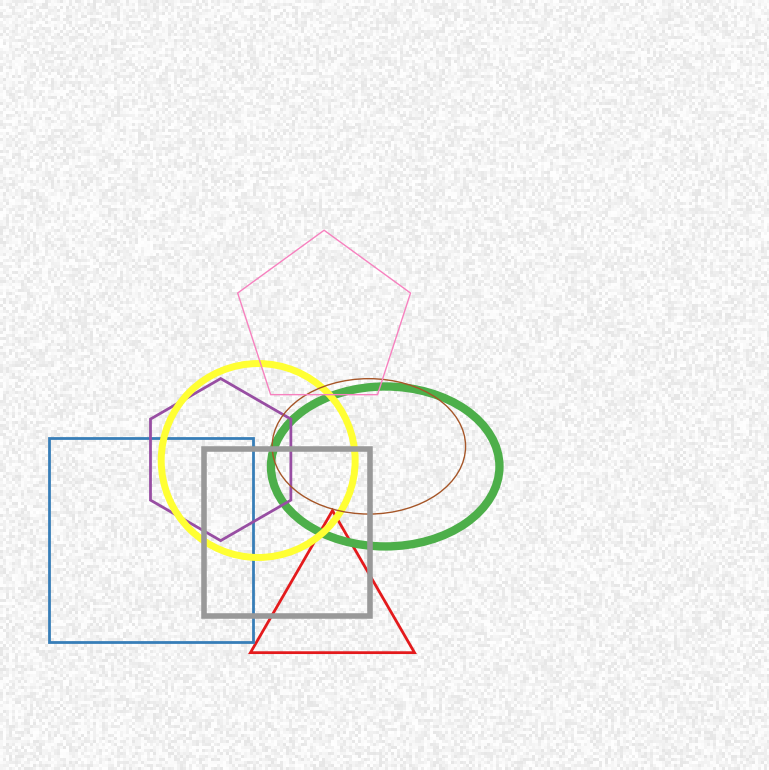[{"shape": "triangle", "thickness": 1, "radius": 0.62, "center": [0.432, 0.214]}, {"shape": "square", "thickness": 1, "radius": 0.66, "center": [0.196, 0.298]}, {"shape": "oval", "thickness": 3, "radius": 0.74, "center": [0.5, 0.394]}, {"shape": "hexagon", "thickness": 1, "radius": 0.53, "center": [0.287, 0.403]}, {"shape": "circle", "thickness": 2.5, "radius": 0.63, "center": [0.335, 0.402]}, {"shape": "oval", "thickness": 0.5, "radius": 0.63, "center": [0.479, 0.42]}, {"shape": "pentagon", "thickness": 0.5, "radius": 0.59, "center": [0.421, 0.583]}, {"shape": "square", "thickness": 2, "radius": 0.54, "center": [0.372, 0.309]}]